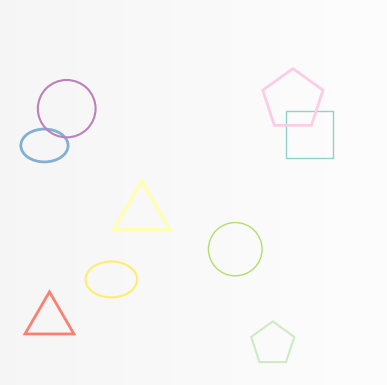[{"shape": "square", "thickness": 1, "radius": 0.3, "center": [0.799, 0.65]}, {"shape": "triangle", "thickness": 2.5, "radius": 0.42, "center": [0.366, 0.446]}, {"shape": "triangle", "thickness": 2, "radius": 0.36, "center": [0.128, 0.169]}, {"shape": "oval", "thickness": 2, "radius": 0.3, "center": [0.115, 0.622]}, {"shape": "circle", "thickness": 1, "radius": 0.35, "center": [0.607, 0.353]}, {"shape": "pentagon", "thickness": 2, "radius": 0.41, "center": [0.756, 0.74]}, {"shape": "circle", "thickness": 1.5, "radius": 0.37, "center": [0.172, 0.718]}, {"shape": "pentagon", "thickness": 1.5, "radius": 0.29, "center": [0.704, 0.107]}, {"shape": "oval", "thickness": 1.5, "radius": 0.33, "center": [0.287, 0.274]}]